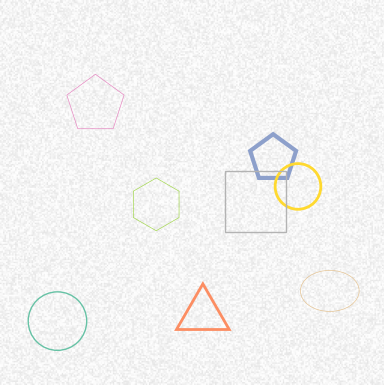[{"shape": "circle", "thickness": 1, "radius": 0.38, "center": [0.149, 0.166]}, {"shape": "triangle", "thickness": 2, "radius": 0.4, "center": [0.527, 0.184]}, {"shape": "pentagon", "thickness": 3, "radius": 0.31, "center": [0.709, 0.589]}, {"shape": "pentagon", "thickness": 0.5, "radius": 0.39, "center": [0.248, 0.729]}, {"shape": "hexagon", "thickness": 0.5, "radius": 0.34, "center": [0.406, 0.469]}, {"shape": "circle", "thickness": 2, "radius": 0.3, "center": [0.774, 0.516]}, {"shape": "oval", "thickness": 0.5, "radius": 0.38, "center": [0.857, 0.244]}, {"shape": "square", "thickness": 1, "radius": 0.4, "center": [0.664, 0.477]}]